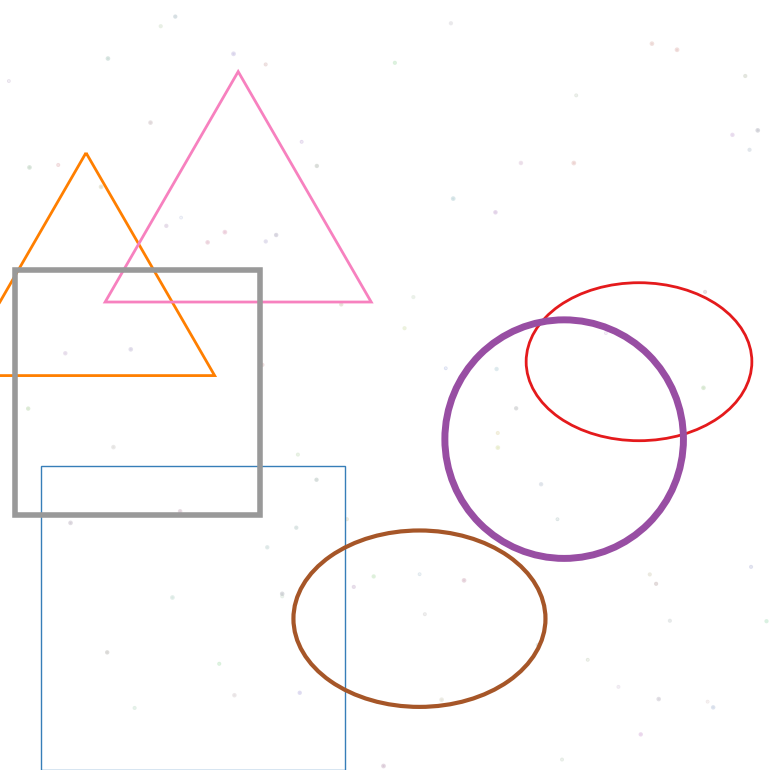[{"shape": "oval", "thickness": 1, "radius": 0.73, "center": [0.83, 0.53]}, {"shape": "square", "thickness": 0.5, "radius": 0.99, "center": [0.251, 0.198]}, {"shape": "circle", "thickness": 2.5, "radius": 0.77, "center": [0.733, 0.43]}, {"shape": "triangle", "thickness": 1, "radius": 0.96, "center": [0.112, 0.609]}, {"shape": "oval", "thickness": 1.5, "radius": 0.82, "center": [0.545, 0.197]}, {"shape": "triangle", "thickness": 1, "radius": 1.0, "center": [0.309, 0.708]}, {"shape": "square", "thickness": 2, "radius": 0.8, "center": [0.179, 0.49]}]